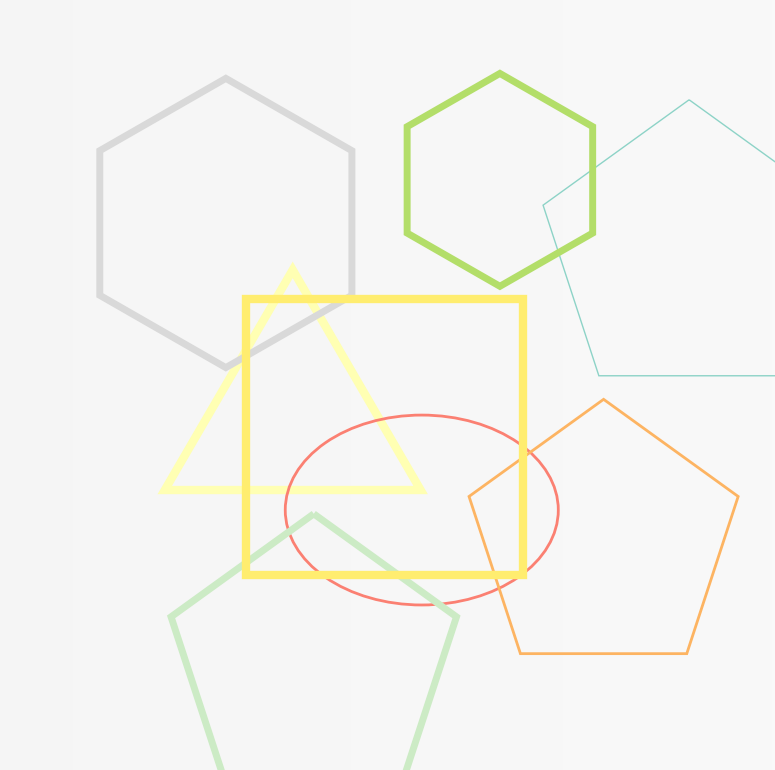[{"shape": "pentagon", "thickness": 0.5, "radius": 0.99, "center": [0.889, 0.672]}, {"shape": "triangle", "thickness": 3, "radius": 0.95, "center": [0.378, 0.459]}, {"shape": "oval", "thickness": 1, "radius": 0.88, "center": [0.544, 0.338]}, {"shape": "pentagon", "thickness": 1, "radius": 0.91, "center": [0.779, 0.299]}, {"shape": "hexagon", "thickness": 2.5, "radius": 0.69, "center": [0.645, 0.766]}, {"shape": "hexagon", "thickness": 2.5, "radius": 0.94, "center": [0.291, 0.71]}, {"shape": "pentagon", "thickness": 2.5, "radius": 0.97, "center": [0.405, 0.139]}, {"shape": "square", "thickness": 3, "radius": 0.9, "center": [0.496, 0.433]}]